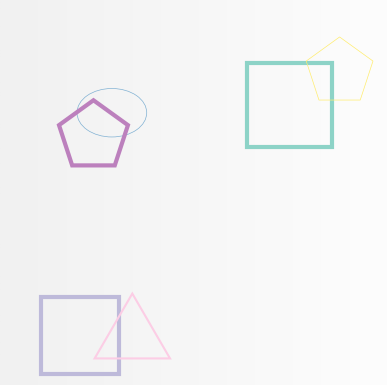[{"shape": "square", "thickness": 3, "radius": 0.55, "center": [0.747, 0.727]}, {"shape": "square", "thickness": 3, "radius": 0.5, "center": [0.207, 0.128]}, {"shape": "oval", "thickness": 0.5, "radius": 0.45, "center": [0.289, 0.707]}, {"shape": "triangle", "thickness": 1.5, "radius": 0.56, "center": [0.341, 0.125]}, {"shape": "pentagon", "thickness": 3, "radius": 0.47, "center": [0.241, 0.646]}, {"shape": "pentagon", "thickness": 0.5, "radius": 0.45, "center": [0.876, 0.813]}]